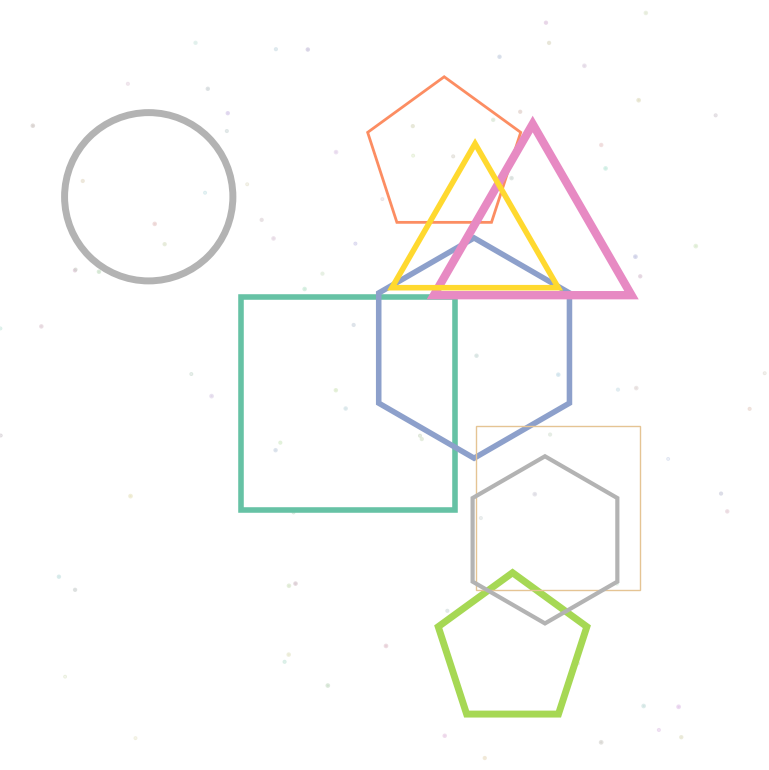[{"shape": "square", "thickness": 2, "radius": 0.69, "center": [0.452, 0.476]}, {"shape": "pentagon", "thickness": 1, "radius": 0.52, "center": [0.577, 0.796]}, {"shape": "hexagon", "thickness": 2, "radius": 0.72, "center": [0.616, 0.548]}, {"shape": "triangle", "thickness": 3, "radius": 0.74, "center": [0.692, 0.691]}, {"shape": "pentagon", "thickness": 2.5, "radius": 0.51, "center": [0.666, 0.155]}, {"shape": "triangle", "thickness": 2, "radius": 0.62, "center": [0.617, 0.689]}, {"shape": "square", "thickness": 0.5, "radius": 0.53, "center": [0.725, 0.341]}, {"shape": "circle", "thickness": 2.5, "radius": 0.55, "center": [0.193, 0.744]}, {"shape": "hexagon", "thickness": 1.5, "radius": 0.54, "center": [0.708, 0.299]}]